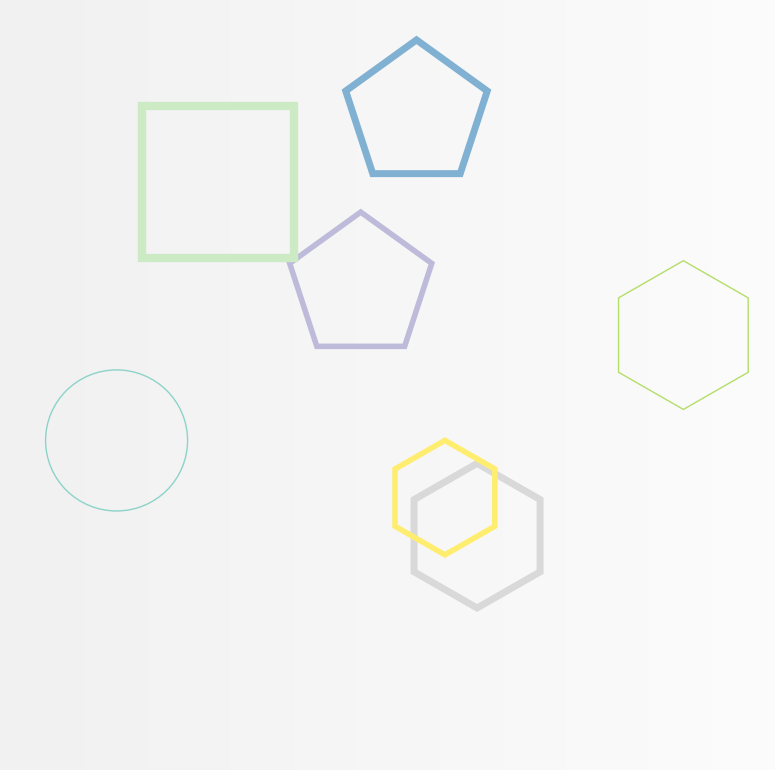[{"shape": "circle", "thickness": 0.5, "radius": 0.46, "center": [0.15, 0.428]}, {"shape": "pentagon", "thickness": 2, "radius": 0.48, "center": [0.465, 0.628]}, {"shape": "pentagon", "thickness": 2.5, "radius": 0.48, "center": [0.537, 0.852]}, {"shape": "hexagon", "thickness": 0.5, "radius": 0.48, "center": [0.882, 0.565]}, {"shape": "hexagon", "thickness": 2.5, "radius": 0.47, "center": [0.616, 0.304]}, {"shape": "square", "thickness": 3, "radius": 0.49, "center": [0.281, 0.763]}, {"shape": "hexagon", "thickness": 2, "radius": 0.37, "center": [0.574, 0.354]}]